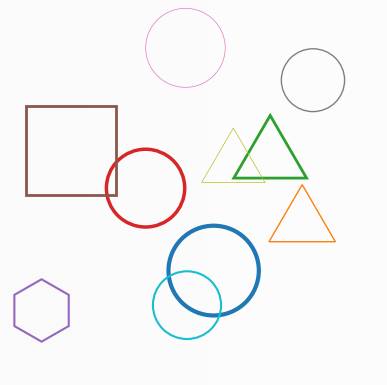[{"shape": "circle", "thickness": 3, "radius": 0.58, "center": [0.551, 0.297]}, {"shape": "triangle", "thickness": 1, "radius": 0.49, "center": [0.78, 0.422]}, {"shape": "triangle", "thickness": 2, "radius": 0.54, "center": [0.697, 0.592]}, {"shape": "circle", "thickness": 2.5, "radius": 0.51, "center": [0.376, 0.511]}, {"shape": "hexagon", "thickness": 1.5, "radius": 0.41, "center": [0.107, 0.194]}, {"shape": "square", "thickness": 2, "radius": 0.58, "center": [0.184, 0.609]}, {"shape": "circle", "thickness": 0.5, "radius": 0.51, "center": [0.479, 0.876]}, {"shape": "circle", "thickness": 1, "radius": 0.41, "center": [0.808, 0.792]}, {"shape": "triangle", "thickness": 0.5, "radius": 0.47, "center": [0.602, 0.573]}, {"shape": "circle", "thickness": 1.5, "radius": 0.44, "center": [0.483, 0.207]}]